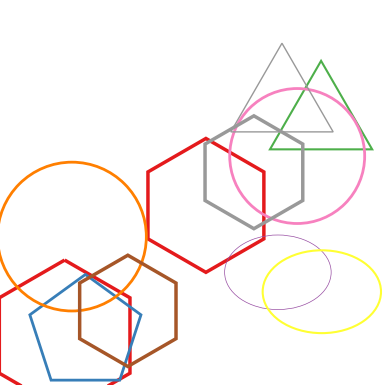[{"shape": "hexagon", "thickness": 2.5, "radius": 0.87, "center": [0.535, 0.466]}, {"shape": "hexagon", "thickness": 2.5, "radius": 0.98, "center": [0.168, 0.129]}, {"shape": "pentagon", "thickness": 2, "radius": 0.76, "center": [0.222, 0.135]}, {"shape": "triangle", "thickness": 1.5, "radius": 0.77, "center": [0.834, 0.689]}, {"shape": "oval", "thickness": 0.5, "radius": 0.69, "center": [0.722, 0.293]}, {"shape": "circle", "thickness": 2, "radius": 0.97, "center": [0.187, 0.386]}, {"shape": "oval", "thickness": 1.5, "radius": 0.77, "center": [0.836, 0.242]}, {"shape": "hexagon", "thickness": 2.5, "radius": 0.72, "center": [0.332, 0.193]}, {"shape": "circle", "thickness": 2, "radius": 0.88, "center": [0.772, 0.595]}, {"shape": "hexagon", "thickness": 2.5, "radius": 0.73, "center": [0.659, 0.553]}, {"shape": "triangle", "thickness": 1, "radius": 0.77, "center": [0.732, 0.734]}]